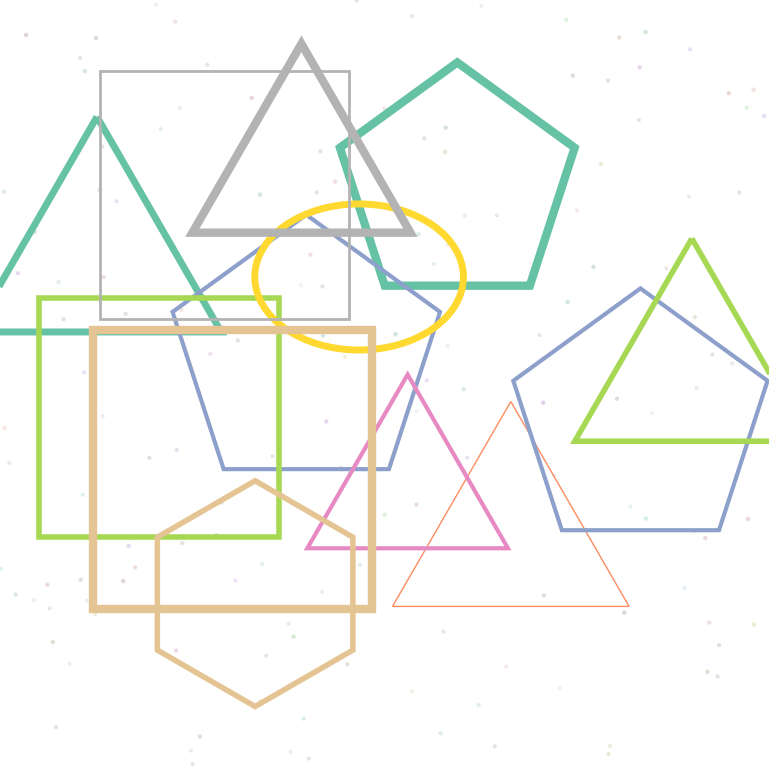[{"shape": "triangle", "thickness": 2.5, "radius": 0.93, "center": [0.126, 0.662]}, {"shape": "pentagon", "thickness": 3, "radius": 0.8, "center": [0.594, 0.759]}, {"shape": "triangle", "thickness": 0.5, "radius": 0.89, "center": [0.663, 0.301]}, {"shape": "pentagon", "thickness": 1.5, "radius": 0.91, "center": [0.398, 0.538]}, {"shape": "pentagon", "thickness": 1.5, "radius": 0.87, "center": [0.832, 0.452]}, {"shape": "triangle", "thickness": 1.5, "radius": 0.75, "center": [0.529, 0.363]}, {"shape": "triangle", "thickness": 2, "radius": 0.88, "center": [0.898, 0.515]}, {"shape": "square", "thickness": 2, "radius": 0.78, "center": [0.207, 0.458]}, {"shape": "oval", "thickness": 2.5, "radius": 0.68, "center": [0.466, 0.64]}, {"shape": "hexagon", "thickness": 2, "radius": 0.73, "center": [0.331, 0.229]}, {"shape": "square", "thickness": 3, "radius": 0.91, "center": [0.302, 0.39]}, {"shape": "square", "thickness": 1, "radius": 0.81, "center": [0.292, 0.747]}, {"shape": "triangle", "thickness": 3, "radius": 0.82, "center": [0.391, 0.78]}]